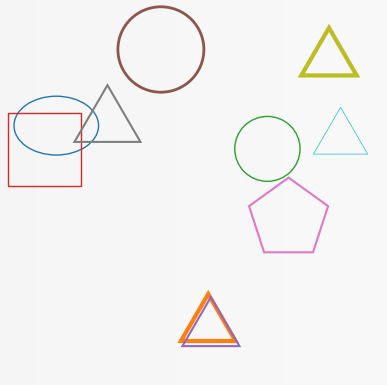[{"shape": "oval", "thickness": 1, "radius": 0.55, "center": [0.145, 0.674]}, {"shape": "triangle", "thickness": 3, "radius": 0.41, "center": [0.537, 0.155]}, {"shape": "circle", "thickness": 1, "radius": 0.42, "center": [0.69, 0.613]}, {"shape": "square", "thickness": 1, "radius": 0.48, "center": [0.115, 0.611]}, {"shape": "triangle", "thickness": 1.5, "radius": 0.42, "center": [0.544, 0.143]}, {"shape": "circle", "thickness": 2, "radius": 0.55, "center": [0.415, 0.871]}, {"shape": "pentagon", "thickness": 1.5, "radius": 0.54, "center": [0.745, 0.431]}, {"shape": "triangle", "thickness": 1.5, "radius": 0.49, "center": [0.277, 0.681]}, {"shape": "triangle", "thickness": 3, "radius": 0.41, "center": [0.849, 0.845]}, {"shape": "triangle", "thickness": 0.5, "radius": 0.41, "center": [0.879, 0.64]}]